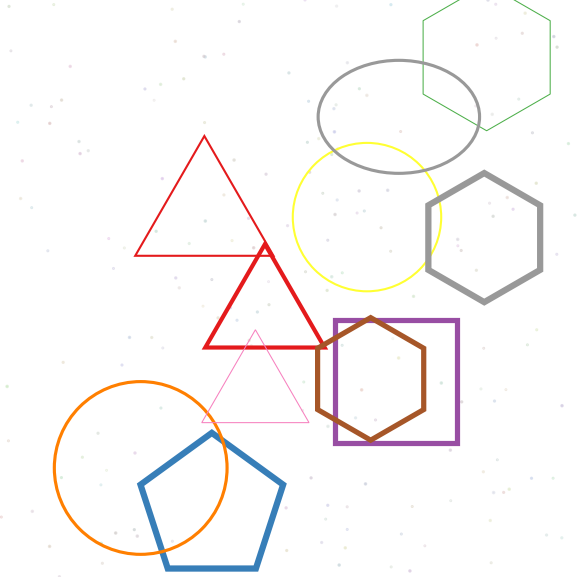[{"shape": "triangle", "thickness": 1, "radius": 0.69, "center": [0.354, 0.625]}, {"shape": "triangle", "thickness": 2, "radius": 0.6, "center": [0.459, 0.457]}, {"shape": "pentagon", "thickness": 3, "radius": 0.65, "center": [0.367, 0.12]}, {"shape": "hexagon", "thickness": 0.5, "radius": 0.64, "center": [0.843, 0.9]}, {"shape": "square", "thickness": 2.5, "radius": 0.53, "center": [0.686, 0.339]}, {"shape": "circle", "thickness": 1.5, "radius": 0.75, "center": [0.244, 0.189]}, {"shape": "circle", "thickness": 1, "radius": 0.64, "center": [0.635, 0.623]}, {"shape": "hexagon", "thickness": 2.5, "radius": 0.53, "center": [0.642, 0.343]}, {"shape": "triangle", "thickness": 0.5, "radius": 0.54, "center": [0.442, 0.321]}, {"shape": "oval", "thickness": 1.5, "radius": 0.7, "center": [0.691, 0.797]}, {"shape": "hexagon", "thickness": 3, "radius": 0.56, "center": [0.839, 0.588]}]